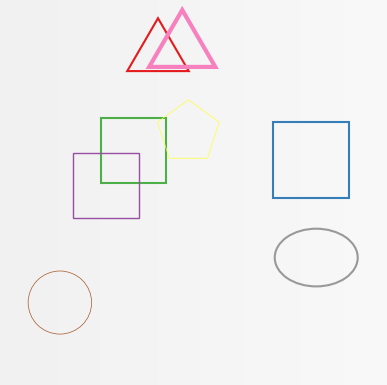[{"shape": "triangle", "thickness": 1.5, "radius": 0.46, "center": [0.408, 0.861]}, {"shape": "square", "thickness": 1.5, "radius": 0.49, "center": [0.803, 0.584]}, {"shape": "square", "thickness": 1.5, "radius": 0.42, "center": [0.346, 0.609]}, {"shape": "square", "thickness": 1, "radius": 0.43, "center": [0.274, 0.519]}, {"shape": "pentagon", "thickness": 0.5, "radius": 0.42, "center": [0.486, 0.657]}, {"shape": "circle", "thickness": 0.5, "radius": 0.41, "center": [0.155, 0.214]}, {"shape": "triangle", "thickness": 3, "radius": 0.49, "center": [0.47, 0.876]}, {"shape": "oval", "thickness": 1.5, "radius": 0.54, "center": [0.816, 0.331]}]